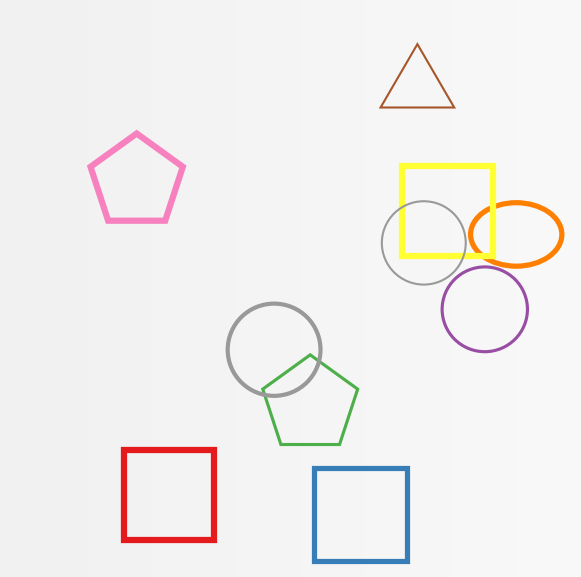[{"shape": "square", "thickness": 3, "radius": 0.39, "center": [0.29, 0.141]}, {"shape": "square", "thickness": 2.5, "radius": 0.4, "center": [0.621, 0.108]}, {"shape": "pentagon", "thickness": 1.5, "radius": 0.43, "center": [0.534, 0.299]}, {"shape": "circle", "thickness": 1.5, "radius": 0.37, "center": [0.834, 0.464]}, {"shape": "oval", "thickness": 2.5, "radius": 0.39, "center": [0.888, 0.593]}, {"shape": "square", "thickness": 3, "radius": 0.39, "center": [0.769, 0.634]}, {"shape": "triangle", "thickness": 1, "radius": 0.37, "center": [0.718, 0.85]}, {"shape": "pentagon", "thickness": 3, "radius": 0.42, "center": [0.235, 0.684]}, {"shape": "circle", "thickness": 2, "radius": 0.4, "center": [0.472, 0.394]}, {"shape": "circle", "thickness": 1, "radius": 0.36, "center": [0.729, 0.579]}]